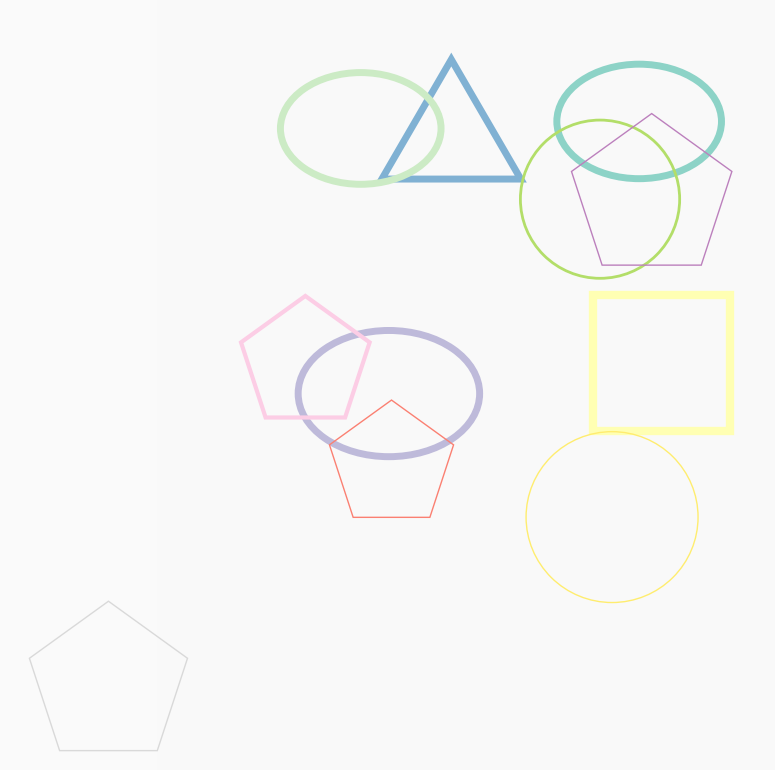[{"shape": "oval", "thickness": 2.5, "radius": 0.53, "center": [0.825, 0.842]}, {"shape": "square", "thickness": 3, "radius": 0.44, "center": [0.853, 0.529]}, {"shape": "oval", "thickness": 2.5, "radius": 0.59, "center": [0.502, 0.489]}, {"shape": "pentagon", "thickness": 0.5, "radius": 0.42, "center": [0.505, 0.396]}, {"shape": "triangle", "thickness": 2.5, "radius": 0.52, "center": [0.582, 0.819]}, {"shape": "circle", "thickness": 1, "radius": 0.51, "center": [0.774, 0.741]}, {"shape": "pentagon", "thickness": 1.5, "radius": 0.44, "center": [0.394, 0.528]}, {"shape": "pentagon", "thickness": 0.5, "radius": 0.54, "center": [0.14, 0.112]}, {"shape": "pentagon", "thickness": 0.5, "radius": 0.54, "center": [0.841, 0.744]}, {"shape": "oval", "thickness": 2.5, "radius": 0.52, "center": [0.465, 0.833]}, {"shape": "circle", "thickness": 0.5, "radius": 0.55, "center": [0.79, 0.328]}]